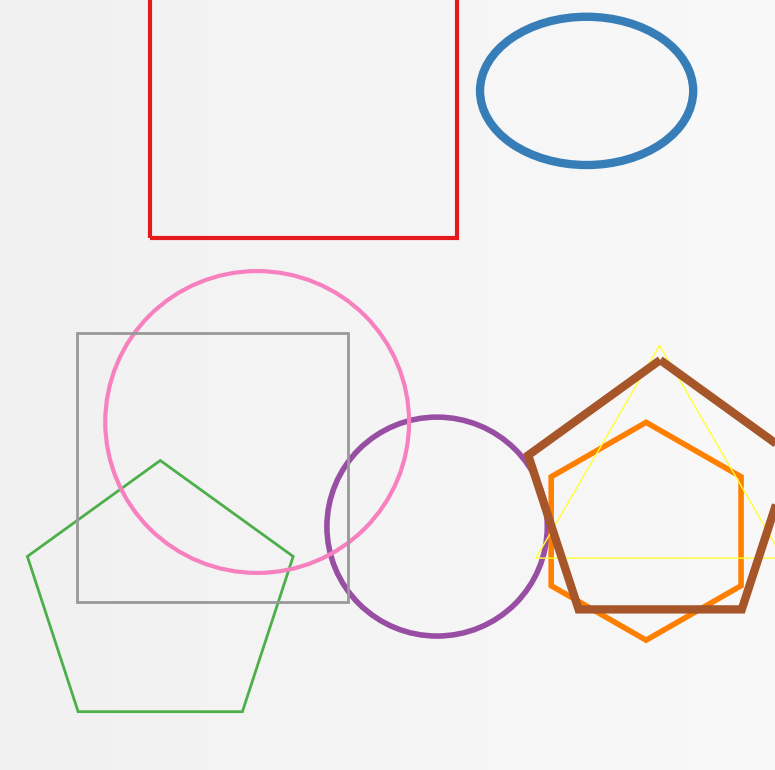[{"shape": "square", "thickness": 1.5, "radius": 0.99, "center": [0.392, 0.889]}, {"shape": "oval", "thickness": 3, "radius": 0.69, "center": [0.757, 0.882]}, {"shape": "pentagon", "thickness": 1, "radius": 0.9, "center": [0.207, 0.222]}, {"shape": "circle", "thickness": 2, "radius": 0.71, "center": [0.564, 0.316]}, {"shape": "hexagon", "thickness": 2, "radius": 0.71, "center": [0.834, 0.31]}, {"shape": "triangle", "thickness": 0.5, "radius": 0.92, "center": [0.851, 0.367]}, {"shape": "pentagon", "thickness": 3, "radius": 0.9, "center": [0.852, 0.353]}, {"shape": "circle", "thickness": 1.5, "radius": 0.98, "center": [0.332, 0.452]}, {"shape": "square", "thickness": 1, "radius": 0.87, "center": [0.274, 0.393]}]